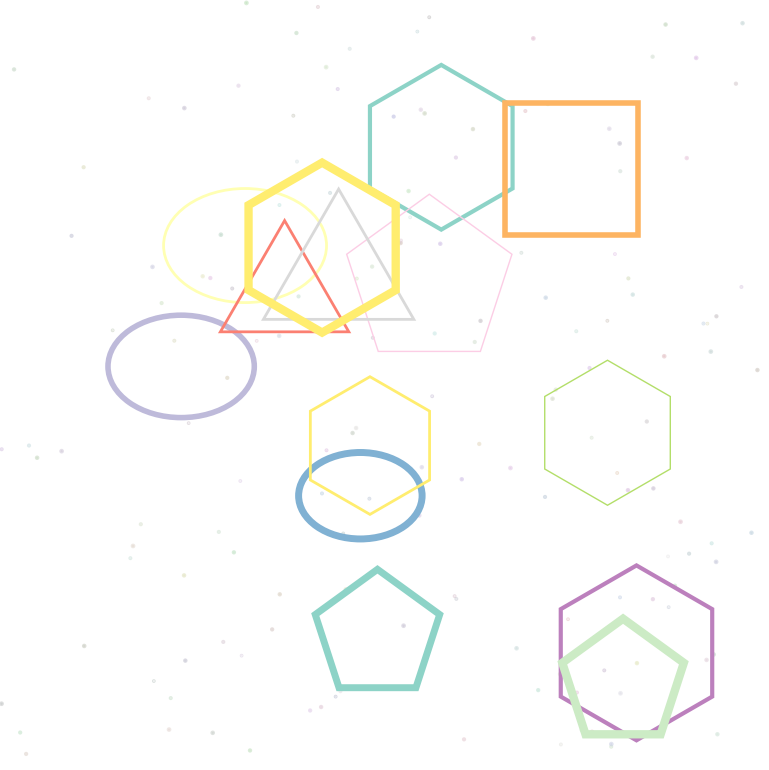[{"shape": "pentagon", "thickness": 2.5, "radius": 0.42, "center": [0.49, 0.176]}, {"shape": "hexagon", "thickness": 1.5, "radius": 0.53, "center": [0.573, 0.809]}, {"shape": "oval", "thickness": 1, "radius": 0.53, "center": [0.318, 0.681]}, {"shape": "oval", "thickness": 2, "radius": 0.48, "center": [0.235, 0.524]}, {"shape": "triangle", "thickness": 1, "radius": 0.48, "center": [0.37, 0.617]}, {"shape": "oval", "thickness": 2.5, "radius": 0.4, "center": [0.468, 0.356]}, {"shape": "square", "thickness": 2, "radius": 0.43, "center": [0.742, 0.78]}, {"shape": "hexagon", "thickness": 0.5, "radius": 0.47, "center": [0.789, 0.438]}, {"shape": "pentagon", "thickness": 0.5, "radius": 0.56, "center": [0.558, 0.635]}, {"shape": "triangle", "thickness": 1, "radius": 0.56, "center": [0.44, 0.642]}, {"shape": "hexagon", "thickness": 1.5, "radius": 0.57, "center": [0.827, 0.152]}, {"shape": "pentagon", "thickness": 3, "radius": 0.41, "center": [0.809, 0.114]}, {"shape": "hexagon", "thickness": 1, "radius": 0.45, "center": [0.48, 0.421]}, {"shape": "hexagon", "thickness": 3, "radius": 0.55, "center": [0.418, 0.678]}]